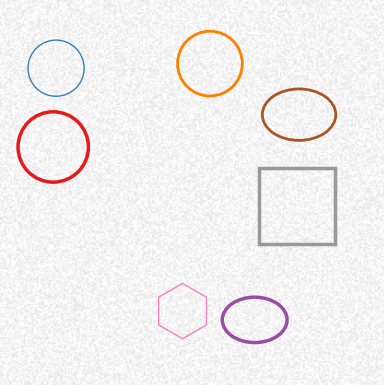[{"shape": "circle", "thickness": 2.5, "radius": 0.46, "center": [0.138, 0.618]}, {"shape": "circle", "thickness": 1, "radius": 0.36, "center": [0.146, 0.823]}, {"shape": "oval", "thickness": 2.5, "radius": 0.42, "center": [0.662, 0.169]}, {"shape": "circle", "thickness": 2, "radius": 0.42, "center": [0.545, 0.835]}, {"shape": "oval", "thickness": 2, "radius": 0.48, "center": [0.777, 0.702]}, {"shape": "hexagon", "thickness": 1, "radius": 0.36, "center": [0.474, 0.192]}, {"shape": "square", "thickness": 2.5, "radius": 0.49, "center": [0.772, 0.464]}]